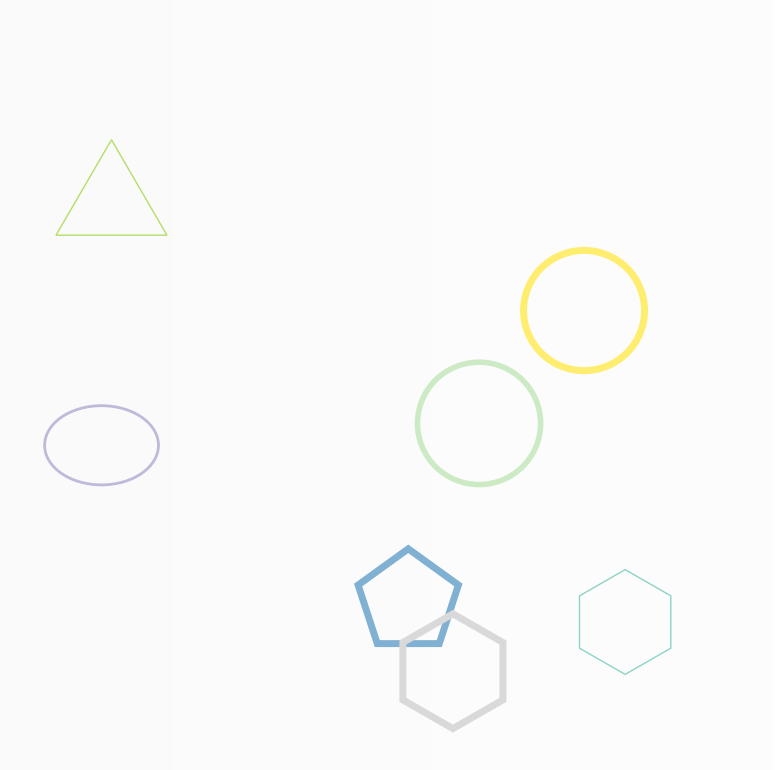[{"shape": "hexagon", "thickness": 0.5, "radius": 0.34, "center": [0.807, 0.192]}, {"shape": "oval", "thickness": 1, "radius": 0.37, "center": [0.131, 0.422]}, {"shape": "pentagon", "thickness": 2.5, "radius": 0.34, "center": [0.527, 0.219]}, {"shape": "triangle", "thickness": 0.5, "radius": 0.41, "center": [0.144, 0.736]}, {"shape": "hexagon", "thickness": 2.5, "radius": 0.37, "center": [0.584, 0.128]}, {"shape": "circle", "thickness": 2, "radius": 0.4, "center": [0.618, 0.45]}, {"shape": "circle", "thickness": 2.5, "radius": 0.39, "center": [0.754, 0.597]}]